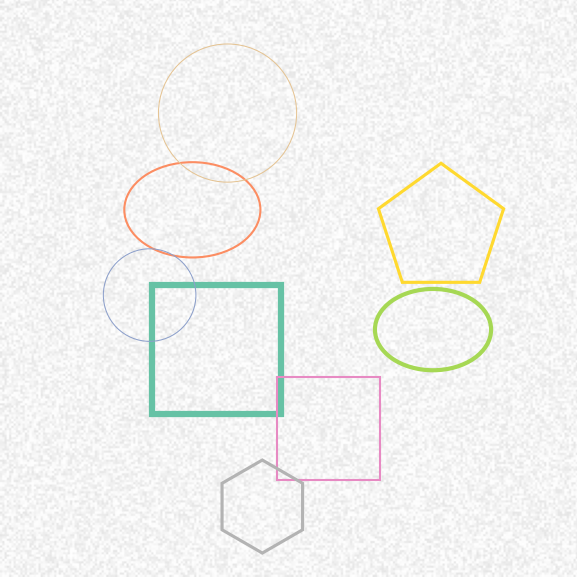[{"shape": "square", "thickness": 3, "radius": 0.56, "center": [0.375, 0.394]}, {"shape": "oval", "thickness": 1, "radius": 0.59, "center": [0.333, 0.636]}, {"shape": "circle", "thickness": 0.5, "radius": 0.4, "center": [0.259, 0.488]}, {"shape": "square", "thickness": 1, "radius": 0.45, "center": [0.568, 0.258]}, {"shape": "oval", "thickness": 2, "radius": 0.5, "center": [0.75, 0.428]}, {"shape": "pentagon", "thickness": 1.5, "radius": 0.57, "center": [0.764, 0.602]}, {"shape": "circle", "thickness": 0.5, "radius": 0.6, "center": [0.394, 0.803]}, {"shape": "hexagon", "thickness": 1.5, "radius": 0.4, "center": [0.454, 0.122]}]